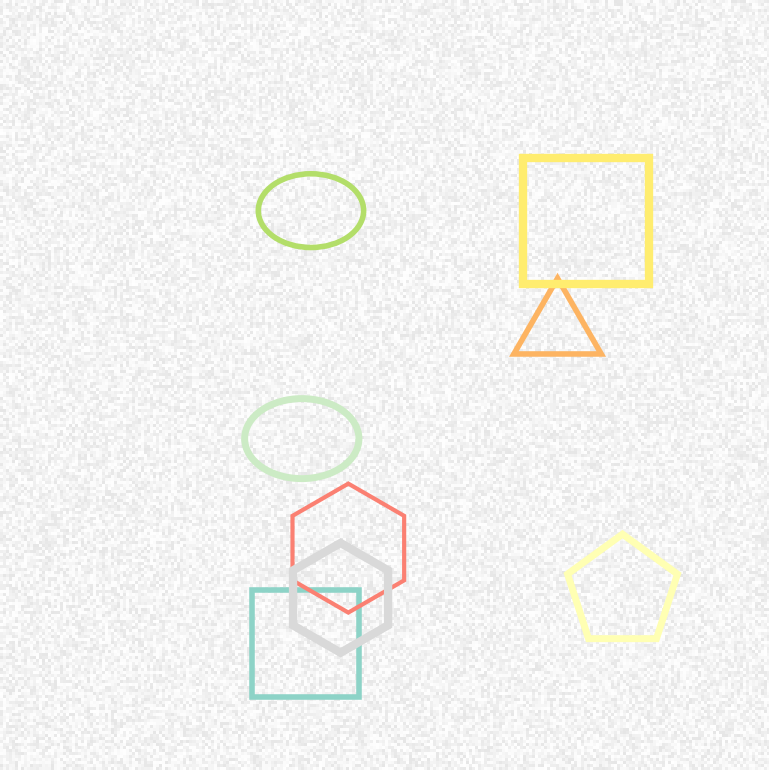[{"shape": "square", "thickness": 2, "radius": 0.35, "center": [0.397, 0.164]}, {"shape": "pentagon", "thickness": 2.5, "radius": 0.38, "center": [0.808, 0.231]}, {"shape": "hexagon", "thickness": 1.5, "radius": 0.42, "center": [0.452, 0.288]}, {"shape": "triangle", "thickness": 2, "radius": 0.33, "center": [0.724, 0.573]}, {"shape": "oval", "thickness": 2, "radius": 0.34, "center": [0.404, 0.726]}, {"shape": "hexagon", "thickness": 3, "radius": 0.36, "center": [0.442, 0.224]}, {"shape": "oval", "thickness": 2.5, "radius": 0.37, "center": [0.392, 0.43]}, {"shape": "square", "thickness": 3, "radius": 0.41, "center": [0.762, 0.713]}]